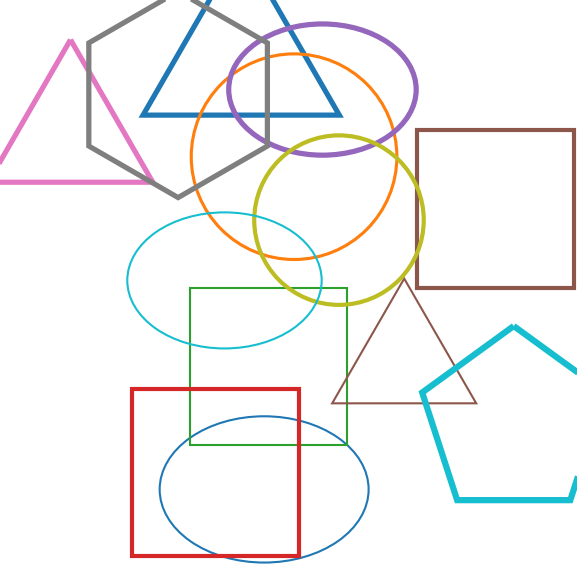[{"shape": "triangle", "thickness": 2.5, "radius": 0.98, "center": [0.418, 0.898]}, {"shape": "oval", "thickness": 1, "radius": 0.9, "center": [0.457, 0.152]}, {"shape": "circle", "thickness": 1.5, "radius": 0.89, "center": [0.509, 0.728]}, {"shape": "square", "thickness": 1, "radius": 0.68, "center": [0.465, 0.365]}, {"shape": "square", "thickness": 2, "radius": 0.72, "center": [0.373, 0.181]}, {"shape": "oval", "thickness": 2.5, "radius": 0.81, "center": [0.558, 0.844]}, {"shape": "square", "thickness": 2, "radius": 0.68, "center": [0.858, 0.637]}, {"shape": "triangle", "thickness": 1, "radius": 0.72, "center": [0.7, 0.373]}, {"shape": "triangle", "thickness": 2.5, "radius": 0.82, "center": [0.122, 0.766]}, {"shape": "hexagon", "thickness": 2.5, "radius": 0.89, "center": [0.308, 0.836]}, {"shape": "circle", "thickness": 2, "radius": 0.73, "center": [0.587, 0.618]}, {"shape": "oval", "thickness": 1, "radius": 0.84, "center": [0.389, 0.514]}, {"shape": "pentagon", "thickness": 3, "radius": 0.83, "center": [0.89, 0.268]}]